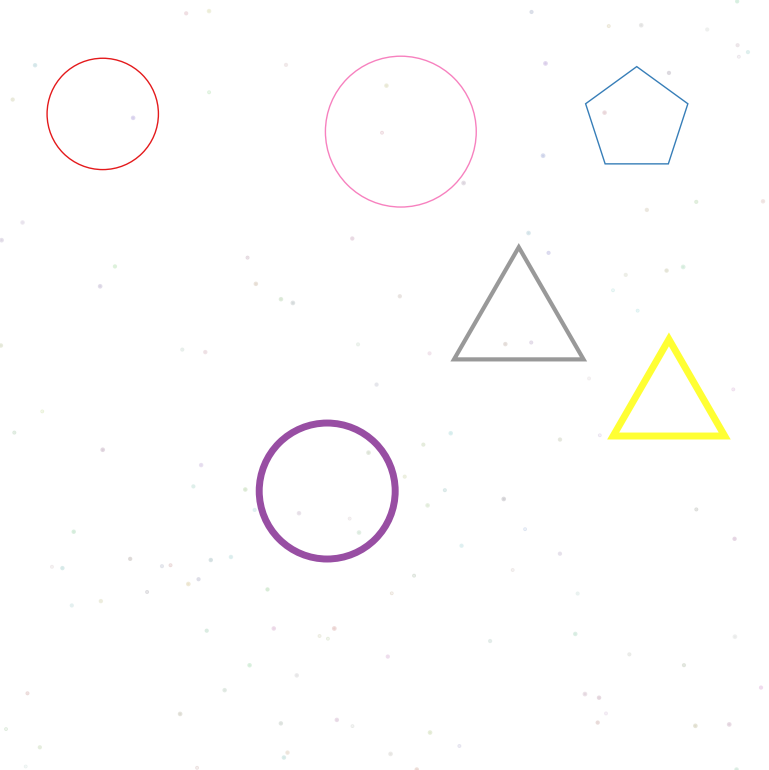[{"shape": "circle", "thickness": 0.5, "radius": 0.36, "center": [0.133, 0.852]}, {"shape": "pentagon", "thickness": 0.5, "radius": 0.35, "center": [0.827, 0.844]}, {"shape": "circle", "thickness": 2.5, "radius": 0.44, "center": [0.425, 0.362]}, {"shape": "triangle", "thickness": 2.5, "radius": 0.42, "center": [0.869, 0.476]}, {"shape": "circle", "thickness": 0.5, "radius": 0.49, "center": [0.521, 0.829]}, {"shape": "triangle", "thickness": 1.5, "radius": 0.49, "center": [0.674, 0.582]}]